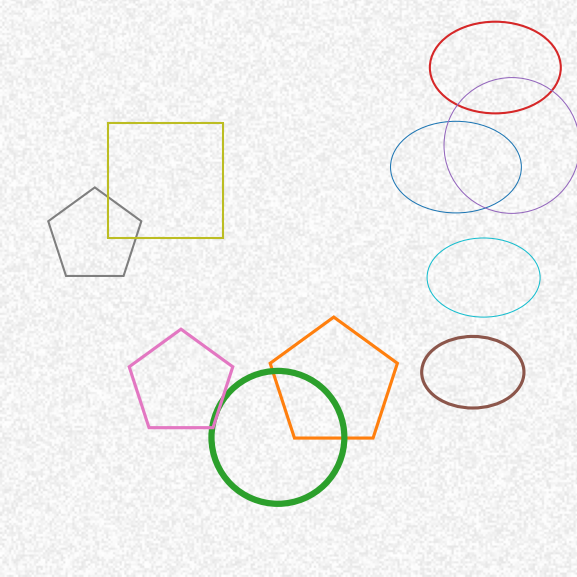[{"shape": "oval", "thickness": 0.5, "radius": 0.57, "center": [0.79, 0.71]}, {"shape": "pentagon", "thickness": 1.5, "radius": 0.58, "center": [0.578, 0.334]}, {"shape": "circle", "thickness": 3, "radius": 0.58, "center": [0.481, 0.242]}, {"shape": "oval", "thickness": 1, "radius": 0.57, "center": [0.858, 0.882]}, {"shape": "circle", "thickness": 0.5, "radius": 0.59, "center": [0.886, 0.747]}, {"shape": "oval", "thickness": 1.5, "radius": 0.44, "center": [0.819, 0.355]}, {"shape": "pentagon", "thickness": 1.5, "radius": 0.47, "center": [0.313, 0.335]}, {"shape": "pentagon", "thickness": 1, "radius": 0.42, "center": [0.164, 0.59]}, {"shape": "square", "thickness": 1, "radius": 0.5, "center": [0.286, 0.686]}, {"shape": "oval", "thickness": 0.5, "radius": 0.49, "center": [0.837, 0.519]}]